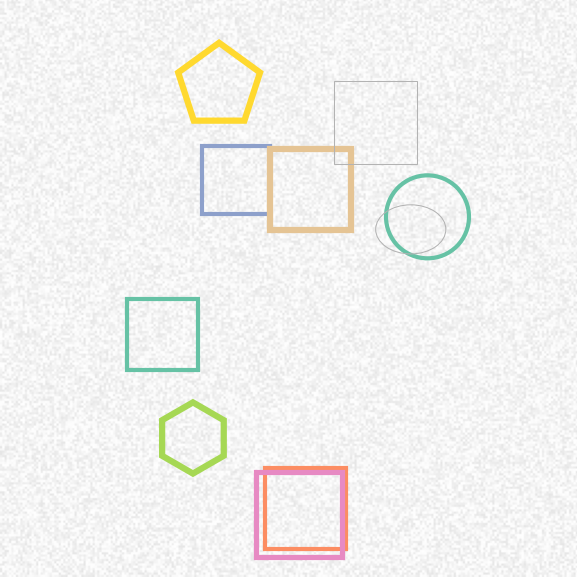[{"shape": "square", "thickness": 2, "radius": 0.31, "center": [0.281, 0.42]}, {"shape": "circle", "thickness": 2, "radius": 0.36, "center": [0.74, 0.624]}, {"shape": "square", "thickness": 2, "radius": 0.35, "center": [0.529, 0.119]}, {"shape": "square", "thickness": 2, "radius": 0.3, "center": [0.409, 0.687]}, {"shape": "square", "thickness": 2.5, "radius": 0.37, "center": [0.518, 0.108]}, {"shape": "hexagon", "thickness": 3, "radius": 0.31, "center": [0.334, 0.241]}, {"shape": "pentagon", "thickness": 3, "radius": 0.37, "center": [0.379, 0.851]}, {"shape": "square", "thickness": 3, "radius": 0.35, "center": [0.538, 0.671]}, {"shape": "oval", "thickness": 0.5, "radius": 0.3, "center": [0.711, 0.602]}, {"shape": "square", "thickness": 0.5, "radius": 0.36, "center": [0.65, 0.788]}]